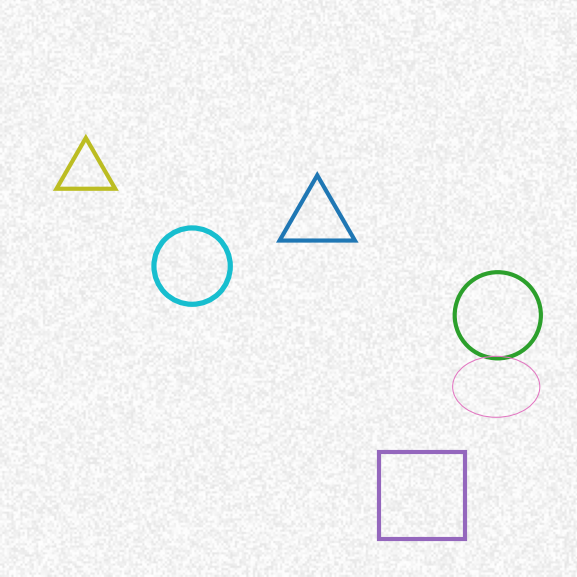[{"shape": "triangle", "thickness": 2, "radius": 0.38, "center": [0.549, 0.62]}, {"shape": "circle", "thickness": 2, "radius": 0.37, "center": [0.862, 0.453]}, {"shape": "square", "thickness": 2, "radius": 0.38, "center": [0.731, 0.141]}, {"shape": "oval", "thickness": 0.5, "radius": 0.38, "center": [0.859, 0.329]}, {"shape": "triangle", "thickness": 2, "radius": 0.29, "center": [0.149, 0.702]}, {"shape": "circle", "thickness": 2.5, "radius": 0.33, "center": [0.333, 0.538]}]